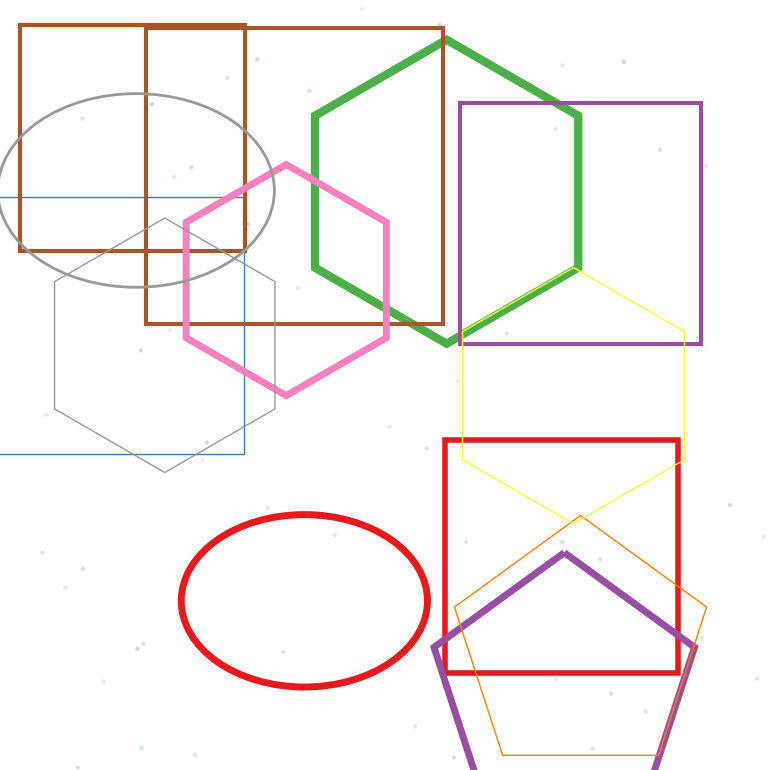[{"shape": "square", "thickness": 2, "radius": 0.76, "center": [0.729, 0.277]}, {"shape": "oval", "thickness": 2.5, "radius": 0.8, "center": [0.395, 0.22]}, {"shape": "square", "thickness": 0.5, "radius": 0.83, "center": [0.15, 0.577]}, {"shape": "hexagon", "thickness": 3, "radius": 0.99, "center": [0.58, 0.751]}, {"shape": "square", "thickness": 1.5, "radius": 0.78, "center": [0.754, 0.71]}, {"shape": "pentagon", "thickness": 2.5, "radius": 0.89, "center": [0.733, 0.104]}, {"shape": "pentagon", "thickness": 0.5, "radius": 0.86, "center": [0.754, 0.158]}, {"shape": "hexagon", "thickness": 0.5, "radius": 0.83, "center": [0.745, 0.486]}, {"shape": "square", "thickness": 1.5, "radius": 0.73, "center": [0.172, 0.821]}, {"shape": "square", "thickness": 1.5, "radius": 0.96, "center": [0.382, 0.772]}, {"shape": "hexagon", "thickness": 2.5, "radius": 0.75, "center": [0.372, 0.636]}, {"shape": "hexagon", "thickness": 0.5, "radius": 0.83, "center": [0.214, 0.552]}, {"shape": "oval", "thickness": 1, "radius": 0.9, "center": [0.177, 0.753]}]